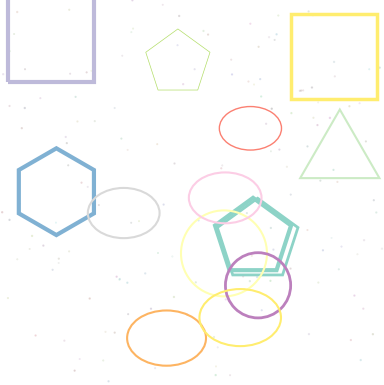[{"shape": "pentagon", "thickness": 3, "radius": 0.52, "center": [0.657, 0.382]}, {"shape": "pentagon", "thickness": 2, "radius": 0.55, "center": [0.669, 0.375]}, {"shape": "circle", "thickness": 1.5, "radius": 0.56, "center": [0.582, 0.342]}, {"shape": "square", "thickness": 3, "radius": 0.56, "center": [0.132, 0.897]}, {"shape": "oval", "thickness": 1, "radius": 0.4, "center": [0.65, 0.667]}, {"shape": "hexagon", "thickness": 3, "radius": 0.56, "center": [0.146, 0.502]}, {"shape": "oval", "thickness": 1.5, "radius": 0.51, "center": [0.433, 0.122]}, {"shape": "pentagon", "thickness": 0.5, "radius": 0.44, "center": [0.462, 0.837]}, {"shape": "oval", "thickness": 1.5, "radius": 0.47, "center": [0.585, 0.486]}, {"shape": "oval", "thickness": 1.5, "radius": 0.47, "center": [0.321, 0.447]}, {"shape": "circle", "thickness": 2, "radius": 0.42, "center": [0.67, 0.259]}, {"shape": "triangle", "thickness": 1.5, "radius": 0.59, "center": [0.883, 0.597]}, {"shape": "oval", "thickness": 1.5, "radius": 0.53, "center": [0.624, 0.175]}, {"shape": "square", "thickness": 2.5, "radius": 0.56, "center": [0.868, 0.853]}]